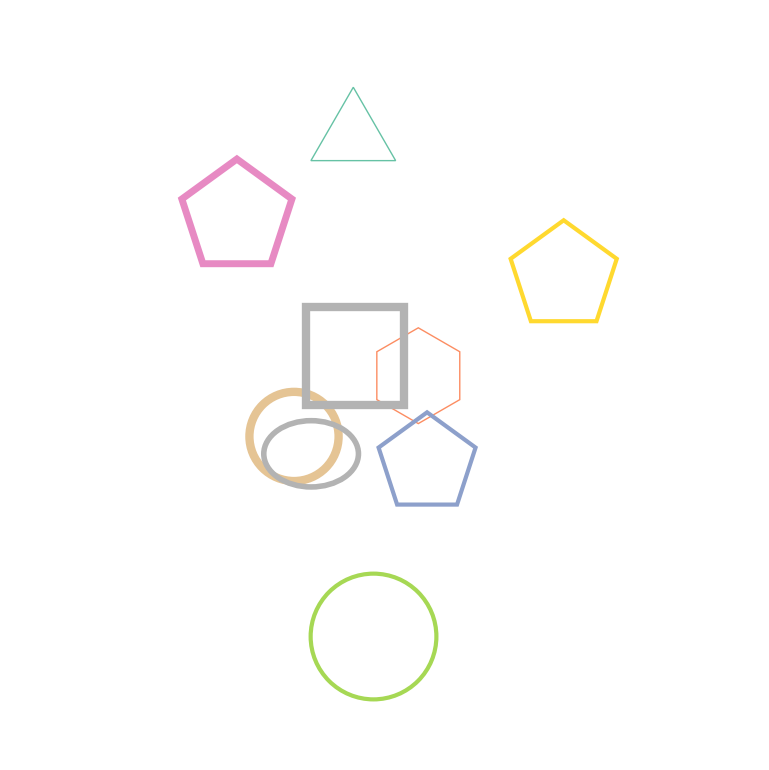[{"shape": "triangle", "thickness": 0.5, "radius": 0.32, "center": [0.459, 0.823]}, {"shape": "hexagon", "thickness": 0.5, "radius": 0.31, "center": [0.543, 0.512]}, {"shape": "pentagon", "thickness": 1.5, "radius": 0.33, "center": [0.555, 0.398]}, {"shape": "pentagon", "thickness": 2.5, "radius": 0.38, "center": [0.308, 0.718]}, {"shape": "circle", "thickness": 1.5, "radius": 0.41, "center": [0.485, 0.173]}, {"shape": "pentagon", "thickness": 1.5, "radius": 0.36, "center": [0.732, 0.641]}, {"shape": "circle", "thickness": 3, "radius": 0.29, "center": [0.382, 0.433]}, {"shape": "oval", "thickness": 2, "radius": 0.31, "center": [0.404, 0.411]}, {"shape": "square", "thickness": 3, "radius": 0.32, "center": [0.461, 0.537]}]